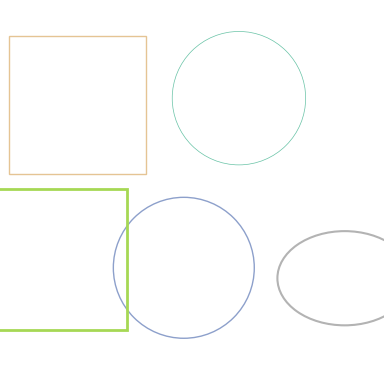[{"shape": "circle", "thickness": 0.5, "radius": 0.87, "center": [0.621, 0.745]}, {"shape": "circle", "thickness": 1, "radius": 0.92, "center": [0.477, 0.304]}, {"shape": "square", "thickness": 2, "radius": 0.92, "center": [0.146, 0.326]}, {"shape": "square", "thickness": 1, "radius": 0.9, "center": [0.201, 0.727]}, {"shape": "oval", "thickness": 1.5, "radius": 0.87, "center": [0.895, 0.277]}]